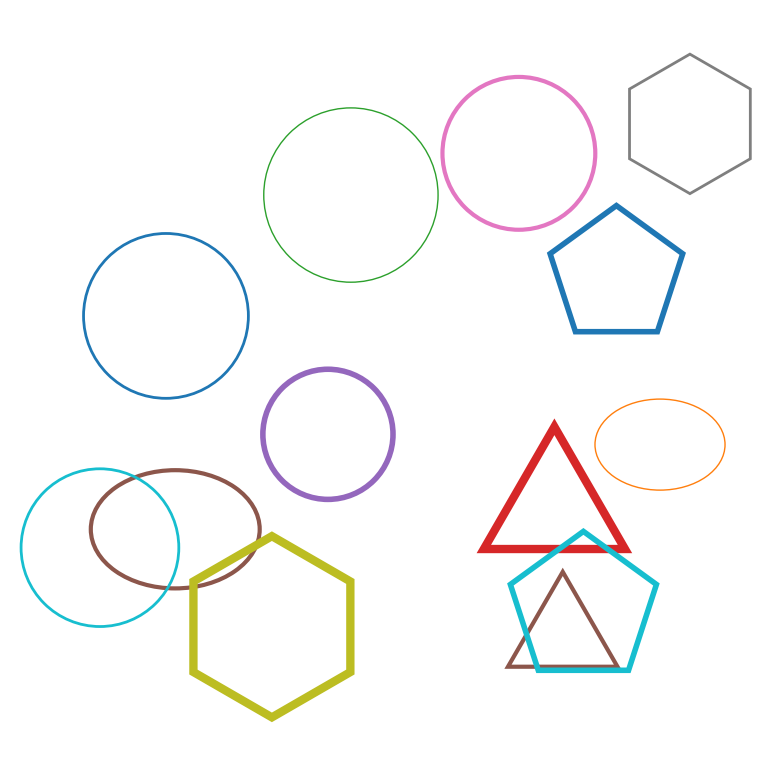[{"shape": "pentagon", "thickness": 2, "radius": 0.45, "center": [0.801, 0.642]}, {"shape": "circle", "thickness": 1, "radius": 0.54, "center": [0.216, 0.59]}, {"shape": "oval", "thickness": 0.5, "radius": 0.42, "center": [0.857, 0.423]}, {"shape": "circle", "thickness": 0.5, "radius": 0.57, "center": [0.456, 0.747]}, {"shape": "triangle", "thickness": 3, "radius": 0.53, "center": [0.72, 0.34]}, {"shape": "circle", "thickness": 2, "radius": 0.42, "center": [0.426, 0.436]}, {"shape": "oval", "thickness": 1.5, "radius": 0.55, "center": [0.228, 0.313]}, {"shape": "triangle", "thickness": 1.5, "radius": 0.41, "center": [0.731, 0.175]}, {"shape": "circle", "thickness": 1.5, "radius": 0.5, "center": [0.674, 0.801]}, {"shape": "hexagon", "thickness": 1, "radius": 0.45, "center": [0.896, 0.839]}, {"shape": "hexagon", "thickness": 3, "radius": 0.59, "center": [0.353, 0.186]}, {"shape": "pentagon", "thickness": 2, "radius": 0.5, "center": [0.758, 0.21]}, {"shape": "circle", "thickness": 1, "radius": 0.51, "center": [0.13, 0.289]}]